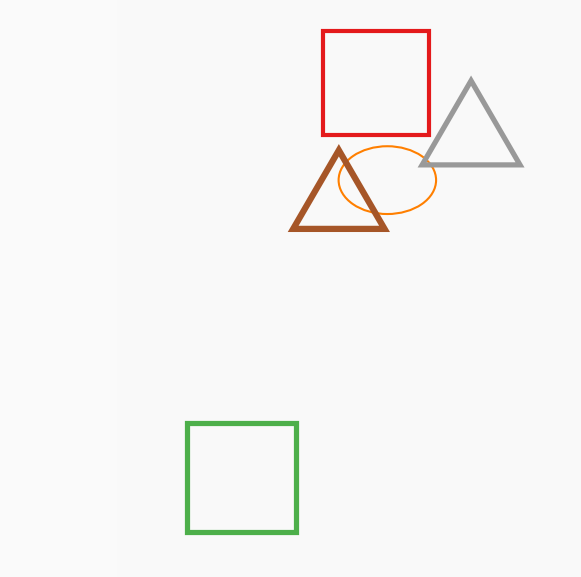[{"shape": "square", "thickness": 2, "radius": 0.45, "center": [0.647, 0.855]}, {"shape": "square", "thickness": 2.5, "radius": 0.47, "center": [0.416, 0.173]}, {"shape": "oval", "thickness": 1, "radius": 0.42, "center": [0.666, 0.687]}, {"shape": "triangle", "thickness": 3, "radius": 0.45, "center": [0.583, 0.648]}, {"shape": "triangle", "thickness": 2.5, "radius": 0.49, "center": [0.81, 0.762]}]